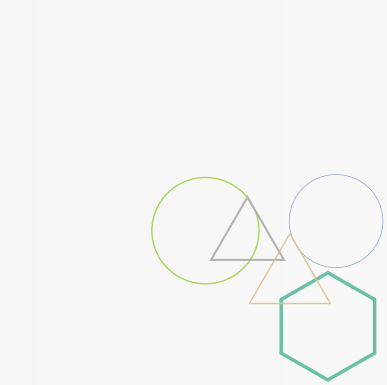[{"shape": "hexagon", "thickness": 2.5, "radius": 0.7, "center": [0.846, 0.152]}, {"shape": "circle", "thickness": 0.5, "radius": 0.6, "center": [0.867, 0.426]}, {"shape": "circle", "thickness": 1, "radius": 0.69, "center": [0.53, 0.401]}, {"shape": "triangle", "thickness": 1, "radius": 0.6, "center": [0.748, 0.272]}, {"shape": "triangle", "thickness": 1.5, "radius": 0.54, "center": [0.639, 0.379]}]